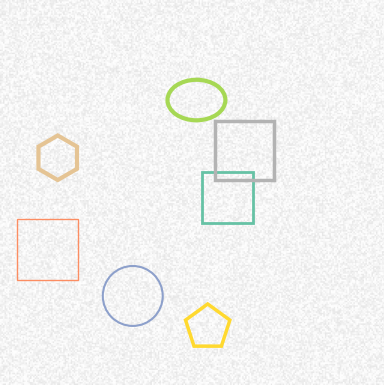[{"shape": "square", "thickness": 2, "radius": 0.33, "center": [0.59, 0.487]}, {"shape": "square", "thickness": 1, "radius": 0.4, "center": [0.124, 0.352]}, {"shape": "circle", "thickness": 1.5, "radius": 0.39, "center": [0.345, 0.231]}, {"shape": "oval", "thickness": 3, "radius": 0.38, "center": [0.51, 0.74]}, {"shape": "pentagon", "thickness": 2.5, "radius": 0.3, "center": [0.539, 0.15]}, {"shape": "hexagon", "thickness": 3, "radius": 0.29, "center": [0.15, 0.59]}, {"shape": "square", "thickness": 2.5, "radius": 0.38, "center": [0.635, 0.61]}]